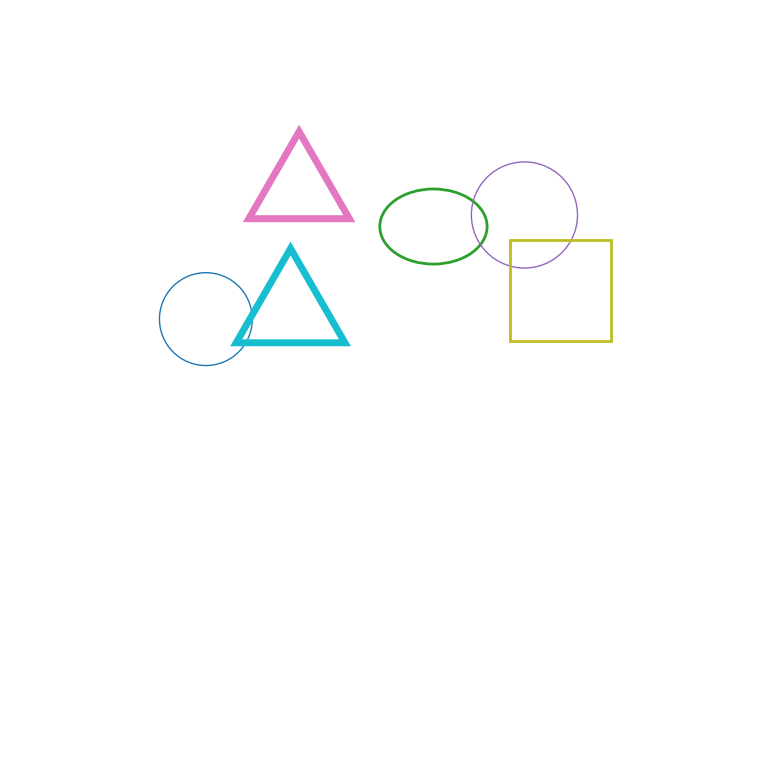[{"shape": "circle", "thickness": 0.5, "radius": 0.3, "center": [0.267, 0.586]}, {"shape": "oval", "thickness": 1, "radius": 0.35, "center": [0.563, 0.706]}, {"shape": "circle", "thickness": 0.5, "radius": 0.34, "center": [0.681, 0.721]}, {"shape": "triangle", "thickness": 2.5, "radius": 0.38, "center": [0.388, 0.754]}, {"shape": "square", "thickness": 1, "radius": 0.33, "center": [0.728, 0.623]}, {"shape": "triangle", "thickness": 2.5, "radius": 0.41, "center": [0.377, 0.596]}]